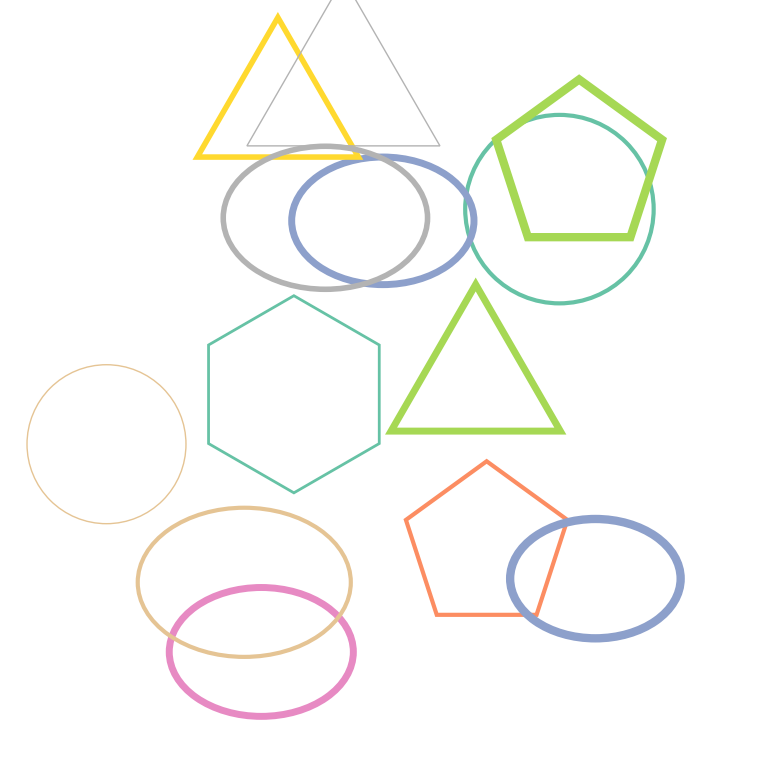[{"shape": "hexagon", "thickness": 1, "radius": 0.64, "center": [0.382, 0.488]}, {"shape": "circle", "thickness": 1.5, "radius": 0.61, "center": [0.727, 0.728]}, {"shape": "pentagon", "thickness": 1.5, "radius": 0.55, "center": [0.632, 0.291]}, {"shape": "oval", "thickness": 3, "radius": 0.55, "center": [0.773, 0.248]}, {"shape": "oval", "thickness": 2.5, "radius": 0.59, "center": [0.497, 0.713]}, {"shape": "oval", "thickness": 2.5, "radius": 0.6, "center": [0.339, 0.153]}, {"shape": "pentagon", "thickness": 3, "radius": 0.57, "center": [0.752, 0.784]}, {"shape": "triangle", "thickness": 2.5, "radius": 0.63, "center": [0.618, 0.504]}, {"shape": "triangle", "thickness": 2, "radius": 0.6, "center": [0.361, 0.856]}, {"shape": "oval", "thickness": 1.5, "radius": 0.69, "center": [0.317, 0.244]}, {"shape": "circle", "thickness": 0.5, "radius": 0.52, "center": [0.138, 0.423]}, {"shape": "triangle", "thickness": 0.5, "radius": 0.72, "center": [0.446, 0.883]}, {"shape": "oval", "thickness": 2, "radius": 0.66, "center": [0.423, 0.717]}]